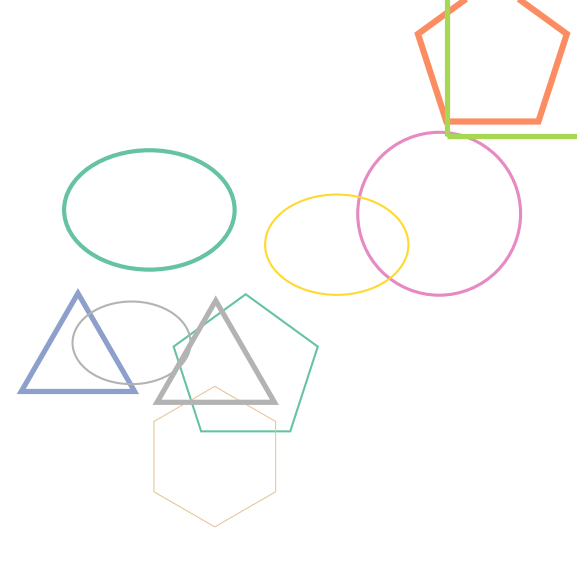[{"shape": "oval", "thickness": 2, "radius": 0.74, "center": [0.259, 0.636]}, {"shape": "pentagon", "thickness": 1, "radius": 0.66, "center": [0.425, 0.358]}, {"shape": "pentagon", "thickness": 3, "radius": 0.68, "center": [0.853, 0.898]}, {"shape": "triangle", "thickness": 2.5, "radius": 0.57, "center": [0.135, 0.378]}, {"shape": "circle", "thickness": 1.5, "radius": 0.71, "center": [0.76, 0.629]}, {"shape": "square", "thickness": 2.5, "radius": 0.6, "center": [0.893, 0.883]}, {"shape": "oval", "thickness": 1, "radius": 0.62, "center": [0.583, 0.575]}, {"shape": "hexagon", "thickness": 0.5, "radius": 0.61, "center": [0.372, 0.208]}, {"shape": "triangle", "thickness": 2.5, "radius": 0.59, "center": [0.374, 0.361]}, {"shape": "oval", "thickness": 1, "radius": 0.51, "center": [0.228, 0.405]}]